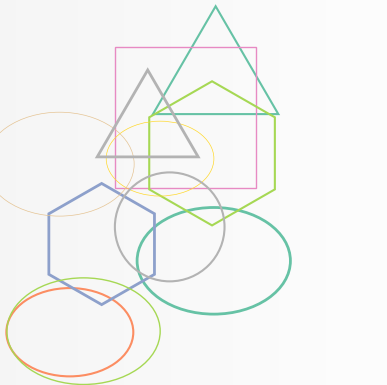[{"shape": "oval", "thickness": 2, "radius": 0.99, "center": [0.552, 0.323]}, {"shape": "triangle", "thickness": 1.5, "radius": 0.93, "center": [0.556, 0.797]}, {"shape": "oval", "thickness": 1.5, "radius": 0.82, "center": [0.18, 0.137]}, {"shape": "hexagon", "thickness": 2, "radius": 0.79, "center": [0.262, 0.366]}, {"shape": "square", "thickness": 1, "radius": 0.91, "center": [0.478, 0.695]}, {"shape": "oval", "thickness": 1, "radius": 0.99, "center": [0.216, 0.14]}, {"shape": "hexagon", "thickness": 1.5, "radius": 0.94, "center": [0.547, 0.602]}, {"shape": "oval", "thickness": 0.5, "radius": 0.69, "center": [0.413, 0.588]}, {"shape": "oval", "thickness": 0.5, "radius": 0.96, "center": [0.153, 0.574]}, {"shape": "triangle", "thickness": 2, "radius": 0.75, "center": [0.381, 0.668]}, {"shape": "circle", "thickness": 1.5, "radius": 0.71, "center": [0.438, 0.411]}]